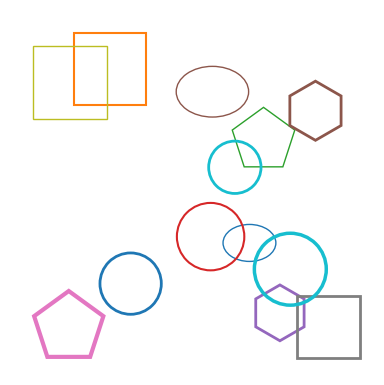[{"shape": "oval", "thickness": 1, "radius": 0.34, "center": [0.648, 0.369]}, {"shape": "circle", "thickness": 2, "radius": 0.4, "center": [0.339, 0.263]}, {"shape": "square", "thickness": 1.5, "radius": 0.46, "center": [0.286, 0.821]}, {"shape": "pentagon", "thickness": 1, "radius": 0.43, "center": [0.684, 0.636]}, {"shape": "circle", "thickness": 1.5, "radius": 0.44, "center": [0.547, 0.385]}, {"shape": "hexagon", "thickness": 2, "radius": 0.36, "center": [0.727, 0.187]}, {"shape": "hexagon", "thickness": 2, "radius": 0.38, "center": [0.819, 0.712]}, {"shape": "oval", "thickness": 1, "radius": 0.47, "center": [0.552, 0.762]}, {"shape": "pentagon", "thickness": 3, "radius": 0.47, "center": [0.179, 0.15]}, {"shape": "square", "thickness": 2, "radius": 0.41, "center": [0.853, 0.151]}, {"shape": "square", "thickness": 1, "radius": 0.48, "center": [0.182, 0.786]}, {"shape": "circle", "thickness": 2, "radius": 0.34, "center": [0.61, 0.565]}, {"shape": "circle", "thickness": 2.5, "radius": 0.47, "center": [0.754, 0.301]}]